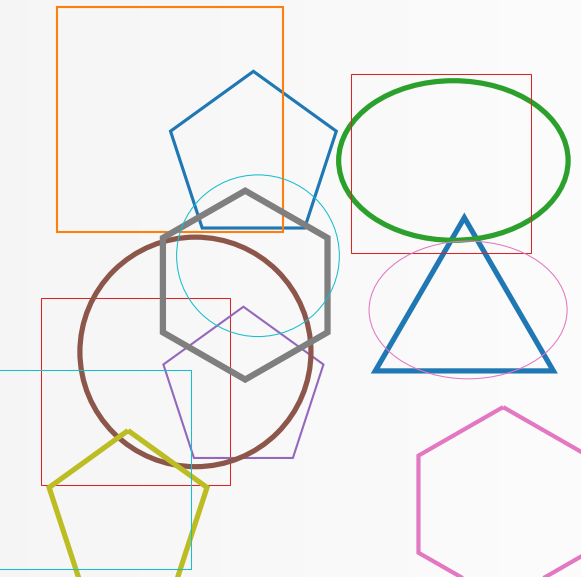[{"shape": "triangle", "thickness": 2.5, "radius": 0.88, "center": [0.799, 0.445]}, {"shape": "pentagon", "thickness": 1.5, "radius": 0.75, "center": [0.436, 0.726]}, {"shape": "square", "thickness": 1, "radius": 0.97, "center": [0.293, 0.792]}, {"shape": "oval", "thickness": 2.5, "radius": 0.99, "center": [0.78, 0.721]}, {"shape": "square", "thickness": 0.5, "radius": 0.81, "center": [0.233, 0.321]}, {"shape": "square", "thickness": 0.5, "radius": 0.77, "center": [0.759, 0.715]}, {"shape": "pentagon", "thickness": 1, "radius": 0.72, "center": [0.419, 0.323]}, {"shape": "circle", "thickness": 2.5, "radius": 0.99, "center": [0.336, 0.39]}, {"shape": "hexagon", "thickness": 2, "radius": 0.84, "center": [0.866, 0.126]}, {"shape": "oval", "thickness": 0.5, "radius": 0.85, "center": [0.805, 0.462]}, {"shape": "hexagon", "thickness": 3, "radius": 0.82, "center": [0.422, 0.505]}, {"shape": "pentagon", "thickness": 2.5, "radius": 0.71, "center": [0.22, 0.111]}, {"shape": "circle", "thickness": 0.5, "radius": 0.7, "center": [0.444, 0.556]}, {"shape": "square", "thickness": 0.5, "radius": 0.86, "center": [0.156, 0.186]}]